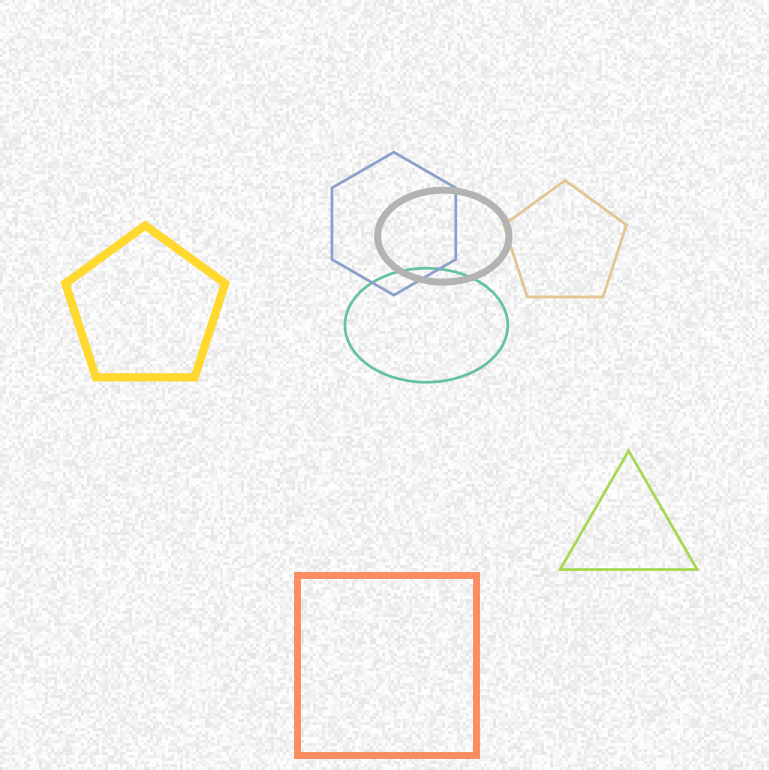[{"shape": "oval", "thickness": 1, "radius": 0.53, "center": [0.554, 0.578]}, {"shape": "square", "thickness": 2.5, "radius": 0.58, "center": [0.502, 0.137]}, {"shape": "hexagon", "thickness": 1, "radius": 0.46, "center": [0.512, 0.71]}, {"shape": "triangle", "thickness": 1, "radius": 0.51, "center": [0.816, 0.312]}, {"shape": "pentagon", "thickness": 3, "radius": 0.55, "center": [0.189, 0.598]}, {"shape": "pentagon", "thickness": 1, "radius": 0.42, "center": [0.734, 0.682]}, {"shape": "oval", "thickness": 2.5, "radius": 0.43, "center": [0.576, 0.693]}]